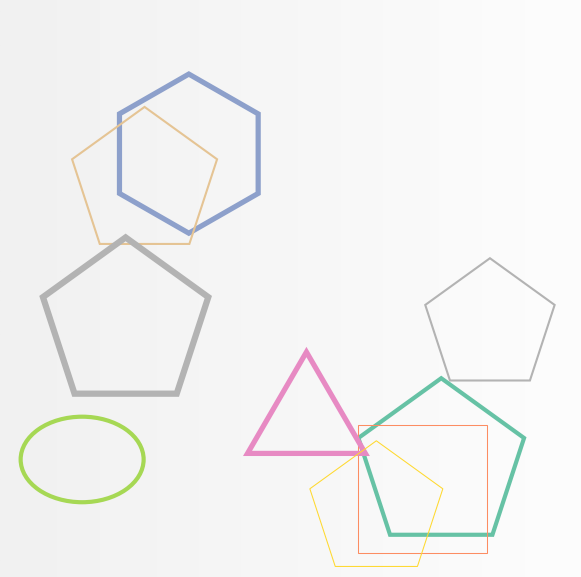[{"shape": "pentagon", "thickness": 2, "radius": 0.75, "center": [0.759, 0.194]}, {"shape": "square", "thickness": 0.5, "radius": 0.55, "center": [0.727, 0.152]}, {"shape": "hexagon", "thickness": 2.5, "radius": 0.69, "center": [0.325, 0.733]}, {"shape": "triangle", "thickness": 2.5, "radius": 0.59, "center": [0.527, 0.273]}, {"shape": "oval", "thickness": 2, "radius": 0.53, "center": [0.141, 0.204]}, {"shape": "pentagon", "thickness": 0.5, "radius": 0.6, "center": [0.647, 0.116]}, {"shape": "pentagon", "thickness": 1, "radius": 0.66, "center": [0.249, 0.683]}, {"shape": "pentagon", "thickness": 3, "radius": 0.75, "center": [0.216, 0.438]}, {"shape": "pentagon", "thickness": 1, "radius": 0.59, "center": [0.843, 0.435]}]